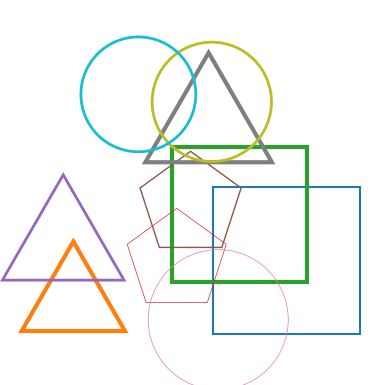[{"shape": "square", "thickness": 1.5, "radius": 0.95, "center": [0.745, 0.323]}, {"shape": "triangle", "thickness": 3, "radius": 0.77, "center": [0.19, 0.218]}, {"shape": "square", "thickness": 3, "radius": 0.88, "center": [0.621, 0.442]}, {"shape": "pentagon", "thickness": 0.5, "radius": 0.68, "center": [0.459, 0.324]}, {"shape": "triangle", "thickness": 2, "radius": 0.91, "center": [0.164, 0.364]}, {"shape": "pentagon", "thickness": 1, "radius": 0.69, "center": [0.495, 0.469]}, {"shape": "circle", "thickness": 0.5, "radius": 0.91, "center": [0.567, 0.17]}, {"shape": "triangle", "thickness": 3, "radius": 0.95, "center": [0.542, 0.673]}, {"shape": "circle", "thickness": 2, "radius": 0.78, "center": [0.55, 0.735]}, {"shape": "circle", "thickness": 2, "radius": 0.75, "center": [0.359, 0.755]}]